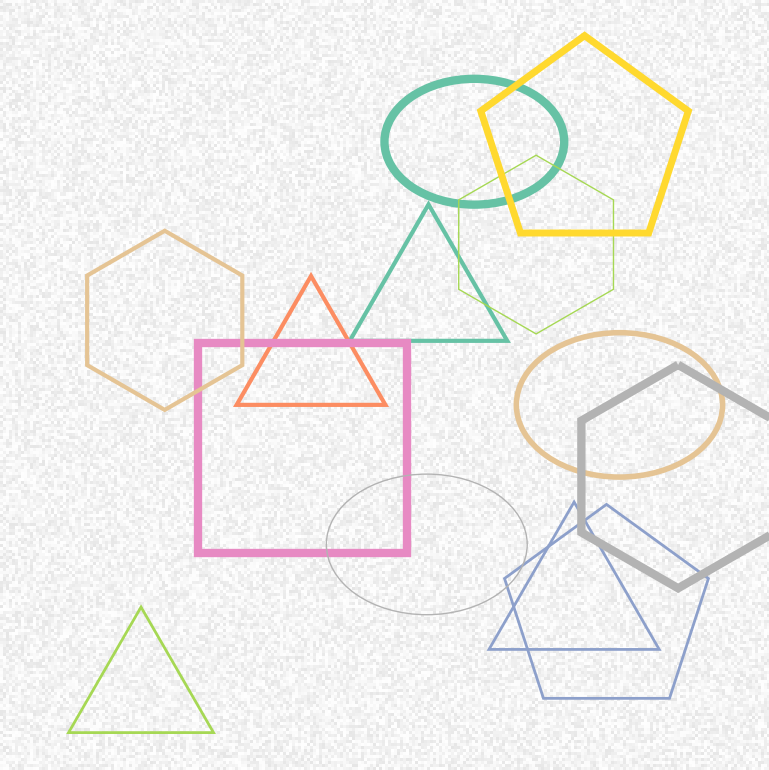[{"shape": "triangle", "thickness": 1.5, "radius": 0.59, "center": [0.557, 0.616]}, {"shape": "oval", "thickness": 3, "radius": 0.58, "center": [0.616, 0.816]}, {"shape": "triangle", "thickness": 1.5, "radius": 0.56, "center": [0.404, 0.53]}, {"shape": "pentagon", "thickness": 1, "radius": 0.7, "center": [0.788, 0.206]}, {"shape": "triangle", "thickness": 1, "radius": 0.64, "center": [0.746, 0.22]}, {"shape": "square", "thickness": 3, "radius": 0.68, "center": [0.393, 0.418]}, {"shape": "hexagon", "thickness": 0.5, "radius": 0.58, "center": [0.696, 0.682]}, {"shape": "triangle", "thickness": 1, "radius": 0.54, "center": [0.183, 0.103]}, {"shape": "pentagon", "thickness": 2.5, "radius": 0.71, "center": [0.759, 0.812]}, {"shape": "oval", "thickness": 2, "radius": 0.67, "center": [0.805, 0.474]}, {"shape": "hexagon", "thickness": 1.5, "radius": 0.58, "center": [0.214, 0.584]}, {"shape": "hexagon", "thickness": 3, "radius": 0.73, "center": [0.881, 0.381]}, {"shape": "oval", "thickness": 0.5, "radius": 0.65, "center": [0.554, 0.293]}]